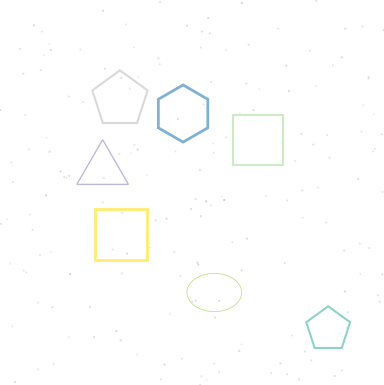[{"shape": "pentagon", "thickness": 1.5, "radius": 0.3, "center": [0.852, 0.145]}, {"shape": "triangle", "thickness": 1, "radius": 0.39, "center": [0.267, 0.56]}, {"shape": "hexagon", "thickness": 2, "radius": 0.37, "center": [0.476, 0.705]}, {"shape": "oval", "thickness": 0.5, "radius": 0.36, "center": [0.557, 0.24]}, {"shape": "pentagon", "thickness": 1.5, "radius": 0.38, "center": [0.312, 0.742]}, {"shape": "square", "thickness": 1.5, "radius": 0.33, "center": [0.669, 0.635]}, {"shape": "square", "thickness": 2, "radius": 0.33, "center": [0.314, 0.39]}]